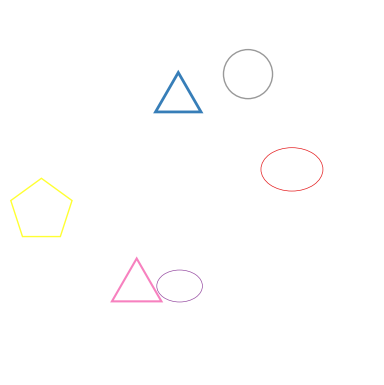[{"shape": "oval", "thickness": 0.5, "radius": 0.4, "center": [0.758, 0.56]}, {"shape": "triangle", "thickness": 2, "radius": 0.34, "center": [0.463, 0.743]}, {"shape": "oval", "thickness": 0.5, "radius": 0.3, "center": [0.467, 0.257]}, {"shape": "pentagon", "thickness": 1, "radius": 0.42, "center": [0.108, 0.453]}, {"shape": "triangle", "thickness": 1.5, "radius": 0.37, "center": [0.355, 0.254]}, {"shape": "circle", "thickness": 1, "radius": 0.32, "center": [0.644, 0.807]}]